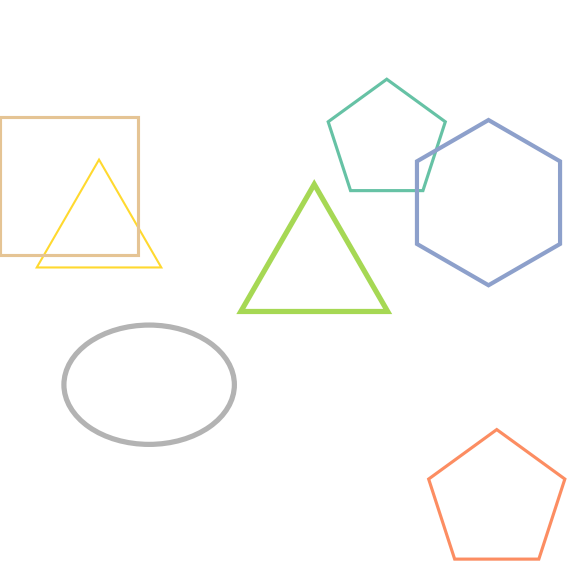[{"shape": "pentagon", "thickness": 1.5, "radius": 0.53, "center": [0.67, 0.755]}, {"shape": "pentagon", "thickness": 1.5, "radius": 0.62, "center": [0.86, 0.131]}, {"shape": "hexagon", "thickness": 2, "radius": 0.72, "center": [0.846, 0.648]}, {"shape": "triangle", "thickness": 2.5, "radius": 0.73, "center": [0.544, 0.533]}, {"shape": "triangle", "thickness": 1, "radius": 0.62, "center": [0.171, 0.598]}, {"shape": "square", "thickness": 1.5, "radius": 0.6, "center": [0.119, 0.677]}, {"shape": "oval", "thickness": 2.5, "radius": 0.74, "center": [0.258, 0.333]}]